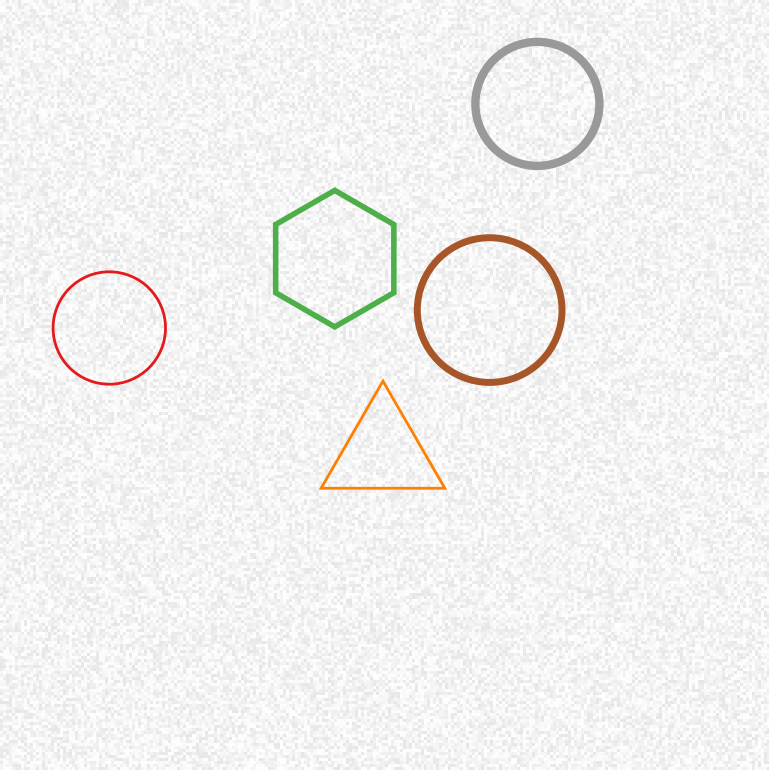[{"shape": "circle", "thickness": 1, "radius": 0.37, "center": [0.142, 0.574]}, {"shape": "hexagon", "thickness": 2, "radius": 0.44, "center": [0.435, 0.664]}, {"shape": "triangle", "thickness": 1, "radius": 0.46, "center": [0.497, 0.412]}, {"shape": "circle", "thickness": 2.5, "radius": 0.47, "center": [0.636, 0.597]}, {"shape": "circle", "thickness": 3, "radius": 0.4, "center": [0.698, 0.865]}]